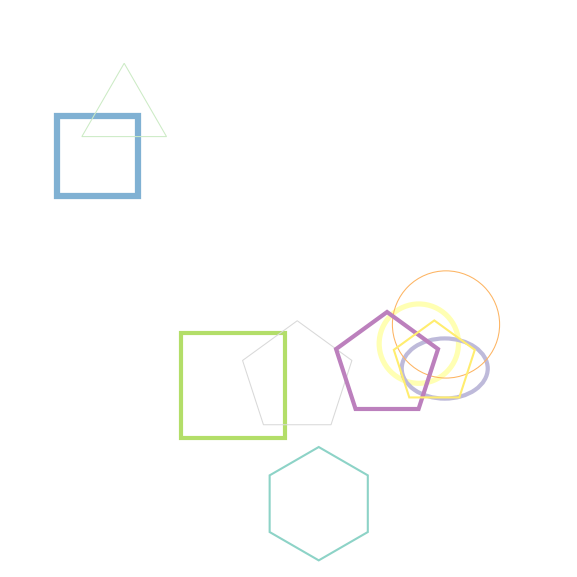[{"shape": "hexagon", "thickness": 1, "radius": 0.49, "center": [0.552, 0.127]}, {"shape": "circle", "thickness": 2.5, "radius": 0.34, "center": [0.725, 0.404]}, {"shape": "oval", "thickness": 2, "radius": 0.37, "center": [0.77, 0.361]}, {"shape": "square", "thickness": 3, "radius": 0.35, "center": [0.168, 0.729]}, {"shape": "circle", "thickness": 0.5, "radius": 0.46, "center": [0.772, 0.437]}, {"shape": "square", "thickness": 2, "radius": 0.45, "center": [0.403, 0.332]}, {"shape": "pentagon", "thickness": 0.5, "radius": 0.5, "center": [0.515, 0.344]}, {"shape": "pentagon", "thickness": 2, "radius": 0.46, "center": [0.67, 0.366]}, {"shape": "triangle", "thickness": 0.5, "radius": 0.42, "center": [0.215, 0.805]}, {"shape": "pentagon", "thickness": 1, "radius": 0.37, "center": [0.752, 0.371]}]